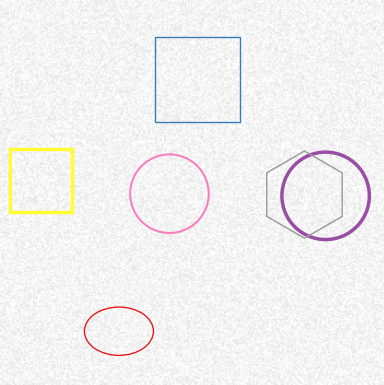[{"shape": "oval", "thickness": 1, "radius": 0.45, "center": [0.309, 0.14]}, {"shape": "square", "thickness": 1, "radius": 0.55, "center": [0.514, 0.794]}, {"shape": "circle", "thickness": 2.5, "radius": 0.57, "center": [0.846, 0.491]}, {"shape": "square", "thickness": 2.5, "radius": 0.41, "center": [0.106, 0.531]}, {"shape": "circle", "thickness": 1.5, "radius": 0.51, "center": [0.44, 0.497]}, {"shape": "hexagon", "thickness": 1, "radius": 0.57, "center": [0.791, 0.494]}]